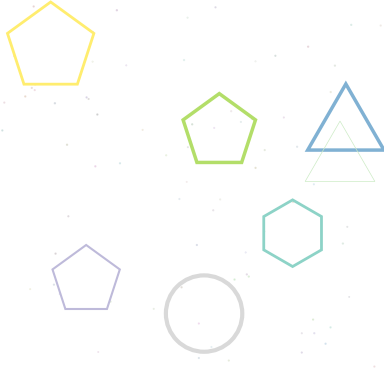[{"shape": "hexagon", "thickness": 2, "radius": 0.43, "center": [0.76, 0.394]}, {"shape": "pentagon", "thickness": 1.5, "radius": 0.46, "center": [0.224, 0.272]}, {"shape": "triangle", "thickness": 2.5, "radius": 0.57, "center": [0.898, 0.667]}, {"shape": "pentagon", "thickness": 2.5, "radius": 0.49, "center": [0.57, 0.658]}, {"shape": "circle", "thickness": 3, "radius": 0.5, "center": [0.53, 0.186]}, {"shape": "triangle", "thickness": 0.5, "radius": 0.52, "center": [0.883, 0.581]}, {"shape": "pentagon", "thickness": 2, "radius": 0.59, "center": [0.132, 0.877]}]